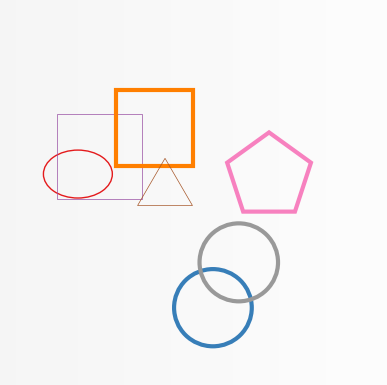[{"shape": "oval", "thickness": 1, "radius": 0.44, "center": [0.201, 0.548]}, {"shape": "circle", "thickness": 3, "radius": 0.5, "center": [0.549, 0.201]}, {"shape": "square", "thickness": 0.5, "radius": 0.55, "center": [0.257, 0.593]}, {"shape": "square", "thickness": 3, "radius": 0.5, "center": [0.399, 0.667]}, {"shape": "triangle", "thickness": 0.5, "radius": 0.41, "center": [0.426, 0.507]}, {"shape": "pentagon", "thickness": 3, "radius": 0.57, "center": [0.694, 0.542]}, {"shape": "circle", "thickness": 3, "radius": 0.51, "center": [0.616, 0.319]}]